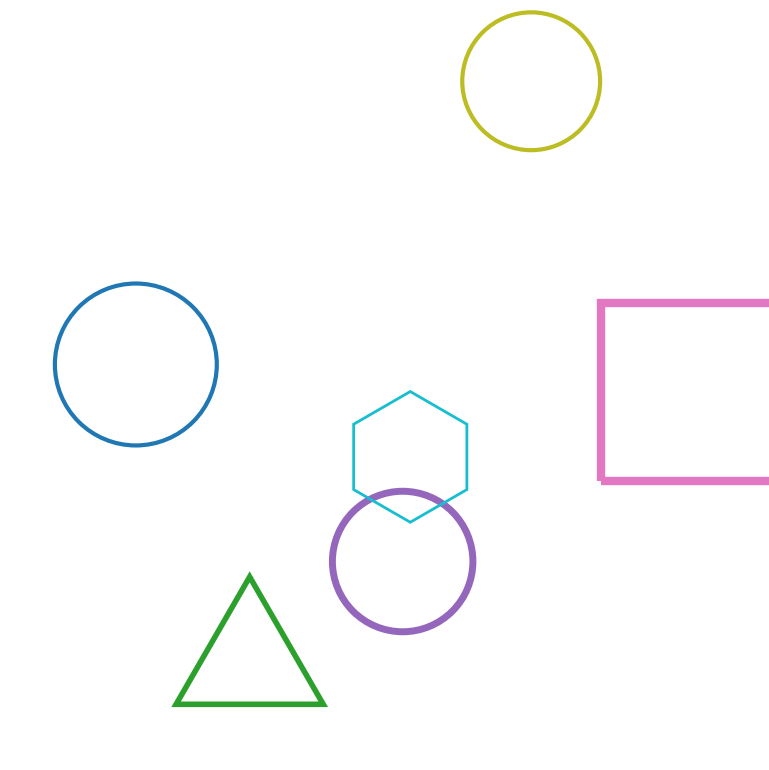[{"shape": "circle", "thickness": 1.5, "radius": 0.53, "center": [0.176, 0.527]}, {"shape": "triangle", "thickness": 2, "radius": 0.55, "center": [0.324, 0.141]}, {"shape": "circle", "thickness": 2.5, "radius": 0.46, "center": [0.523, 0.271]}, {"shape": "square", "thickness": 3, "radius": 0.58, "center": [0.896, 0.491]}, {"shape": "circle", "thickness": 1.5, "radius": 0.45, "center": [0.69, 0.894]}, {"shape": "hexagon", "thickness": 1, "radius": 0.42, "center": [0.533, 0.407]}]